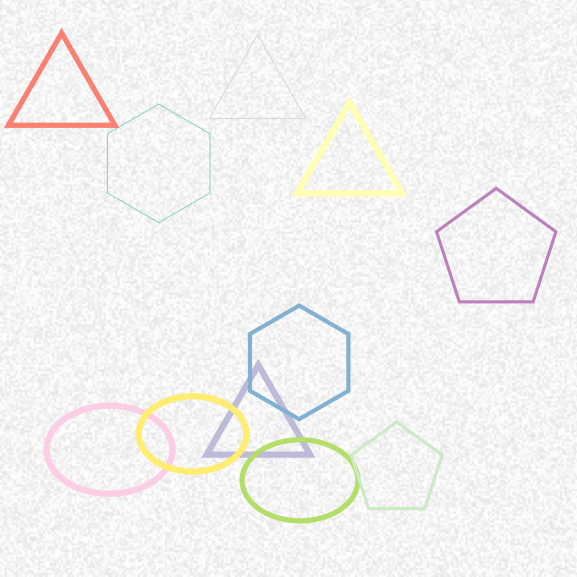[{"shape": "hexagon", "thickness": 0.5, "radius": 0.51, "center": [0.275, 0.716]}, {"shape": "triangle", "thickness": 3, "radius": 0.53, "center": [0.605, 0.717]}, {"shape": "triangle", "thickness": 3, "radius": 0.52, "center": [0.447, 0.264]}, {"shape": "triangle", "thickness": 2.5, "radius": 0.53, "center": [0.107, 0.835]}, {"shape": "hexagon", "thickness": 2, "radius": 0.49, "center": [0.518, 0.372]}, {"shape": "oval", "thickness": 2.5, "radius": 0.5, "center": [0.52, 0.167]}, {"shape": "oval", "thickness": 3, "radius": 0.54, "center": [0.19, 0.22]}, {"shape": "triangle", "thickness": 0.5, "radius": 0.48, "center": [0.446, 0.842]}, {"shape": "pentagon", "thickness": 1.5, "radius": 0.54, "center": [0.859, 0.564]}, {"shape": "pentagon", "thickness": 1.5, "radius": 0.41, "center": [0.687, 0.186]}, {"shape": "oval", "thickness": 3, "radius": 0.47, "center": [0.334, 0.248]}]